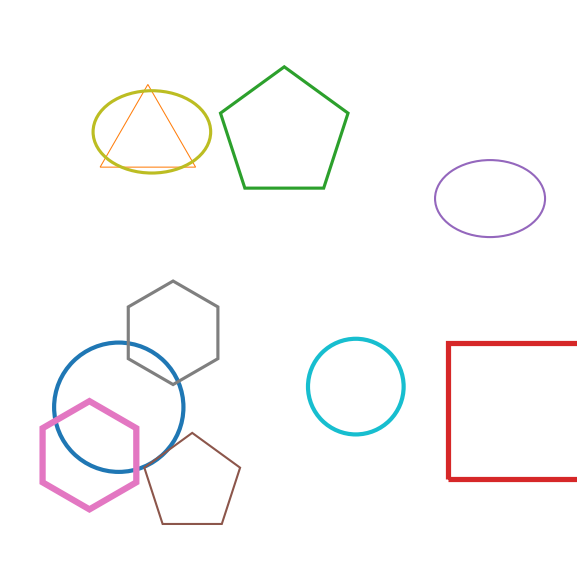[{"shape": "circle", "thickness": 2, "radius": 0.56, "center": [0.206, 0.294]}, {"shape": "triangle", "thickness": 0.5, "radius": 0.48, "center": [0.256, 0.757]}, {"shape": "pentagon", "thickness": 1.5, "radius": 0.58, "center": [0.492, 0.767]}, {"shape": "square", "thickness": 2.5, "radius": 0.59, "center": [0.893, 0.288]}, {"shape": "oval", "thickness": 1, "radius": 0.48, "center": [0.849, 0.655]}, {"shape": "pentagon", "thickness": 1, "radius": 0.44, "center": [0.333, 0.162]}, {"shape": "hexagon", "thickness": 3, "radius": 0.47, "center": [0.155, 0.211]}, {"shape": "hexagon", "thickness": 1.5, "radius": 0.45, "center": [0.3, 0.423]}, {"shape": "oval", "thickness": 1.5, "radius": 0.51, "center": [0.263, 0.771]}, {"shape": "circle", "thickness": 2, "radius": 0.41, "center": [0.616, 0.33]}]